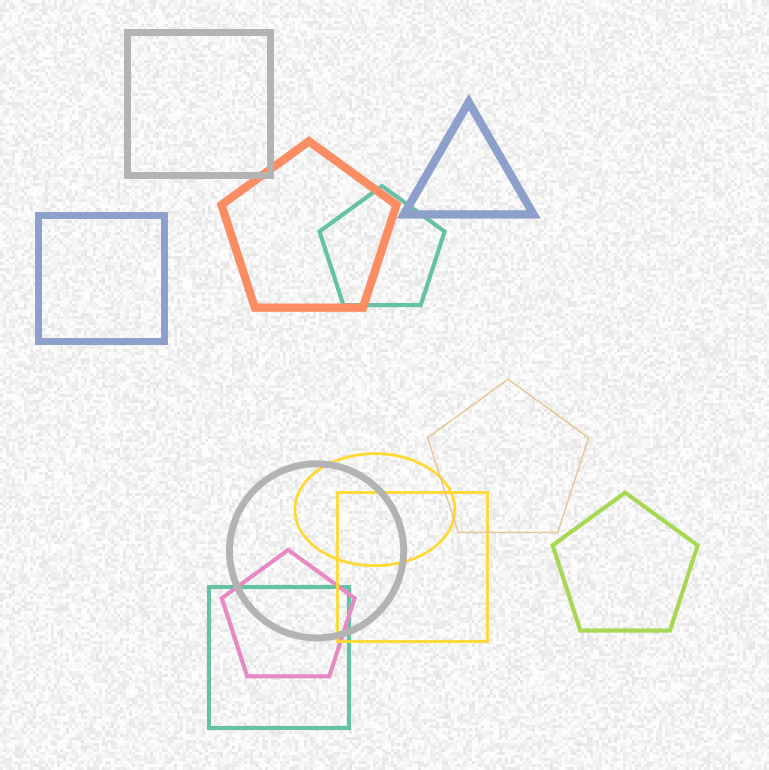[{"shape": "pentagon", "thickness": 1.5, "radius": 0.43, "center": [0.496, 0.673]}, {"shape": "square", "thickness": 1.5, "radius": 0.46, "center": [0.362, 0.146]}, {"shape": "pentagon", "thickness": 3, "radius": 0.6, "center": [0.401, 0.697]}, {"shape": "triangle", "thickness": 3, "radius": 0.49, "center": [0.609, 0.77]}, {"shape": "square", "thickness": 2.5, "radius": 0.41, "center": [0.132, 0.639]}, {"shape": "pentagon", "thickness": 1.5, "radius": 0.45, "center": [0.374, 0.195]}, {"shape": "pentagon", "thickness": 1.5, "radius": 0.5, "center": [0.812, 0.261]}, {"shape": "oval", "thickness": 1, "radius": 0.52, "center": [0.487, 0.338]}, {"shape": "square", "thickness": 1, "radius": 0.48, "center": [0.535, 0.264]}, {"shape": "pentagon", "thickness": 0.5, "radius": 0.55, "center": [0.66, 0.398]}, {"shape": "square", "thickness": 2.5, "radius": 0.46, "center": [0.258, 0.865]}, {"shape": "circle", "thickness": 2.5, "radius": 0.57, "center": [0.411, 0.285]}]